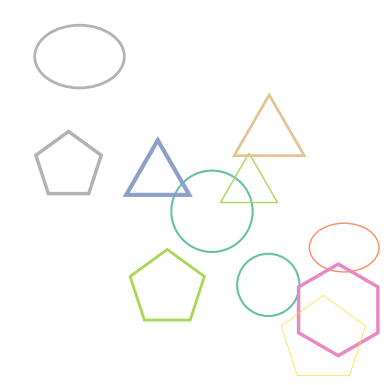[{"shape": "circle", "thickness": 1.5, "radius": 0.4, "center": [0.697, 0.26]}, {"shape": "circle", "thickness": 1.5, "radius": 0.53, "center": [0.551, 0.451]}, {"shape": "oval", "thickness": 1, "radius": 0.45, "center": [0.894, 0.357]}, {"shape": "triangle", "thickness": 3, "radius": 0.47, "center": [0.41, 0.541]}, {"shape": "hexagon", "thickness": 2.5, "radius": 0.59, "center": [0.879, 0.195]}, {"shape": "pentagon", "thickness": 2, "radius": 0.51, "center": [0.434, 0.251]}, {"shape": "triangle", "thickness": 1, "radius": 0.43, "center": [0.647, 0.517]}, {"shape": "pentagon", "thickness": 0.5, "radius": 0.58, "center": [0.84, 0.118]}, {"shape": "triangle", "thickness": 2, "radius": 0.53, "center": [0.699, 0.648]}, {"shape": "oval", "thickness": 2, "radius": 0.58, "center": [0.207, 0.853]}, {"shape": "pentagon", "thickness": 2.5, "radius": 0.45, "center": [0.178, 0.569]}]